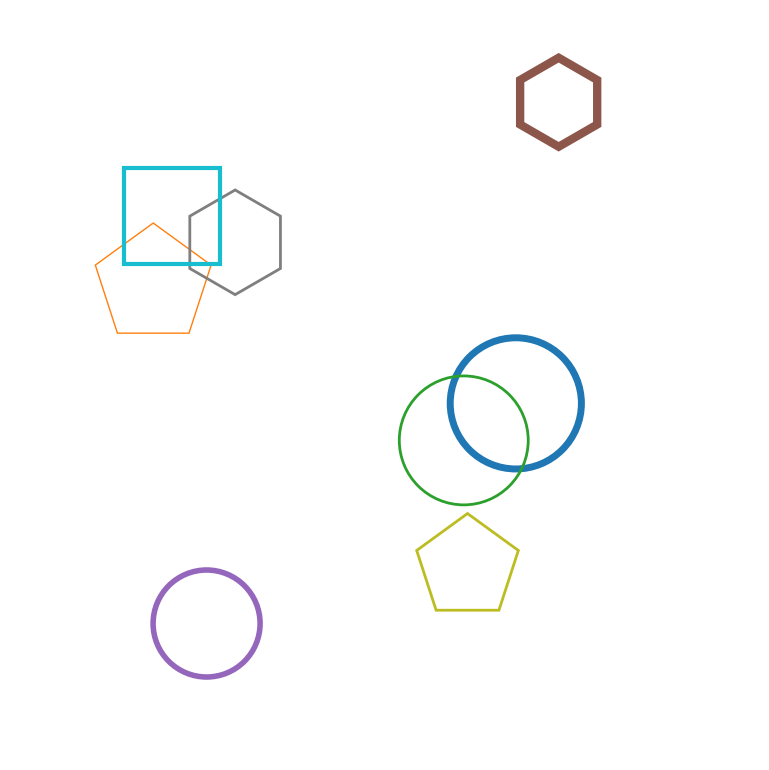[{"shape": "circle", "thickness": 2.5, "radius": 0.43, "center": [0.67, 0.476]}, {"shape": "pentagon", "thickness": 0.5, "radius": 0.4, "center": [0.199, 0.631]}, {"shape": "circle", "thickness": 1, "radius": 0.42, "center": [0.602, 0.428]}, {"shape": "circle", "thickness": 2, "radius": 0.35, "center": [0.268, 0.19]}, {"shape": "hexagon", "thickness": 3, "radius": 0.29, "center": [0.726, 0.867]}, {"shape": "hexagon", "thickness": 1, "radius": 0.34, "center": [0.305, 0.685]}, {"shape": "pentagon", "thickness": 1, "radius": 0.35, "center": [0.607, 0.264]}, {"shape": "square", "thickness": 1.5, "radius": 0.31, "center": [0.223, 0.72]}]